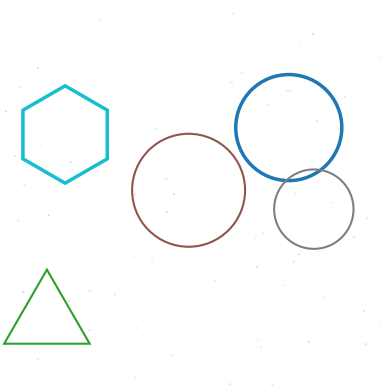[{"shape": "circle", "thickness": 2.5, "radius": 0.69, "center": [0.75, 0.669]}, {"shape": "triangle", "thickness": 1.5, "radius": 0.64, "center": [0.122, 0.171]}, {"shape": "circle", "thickness": 1.5, "radius": 0.73, "center": [0.49, 0.506]}, {"shape": "circle", "thickness": 1.5, "radius": 0.52, "center": [0.815, 0.457]}, {"shape": "hexagon", "thickness": 2.5, "radius": 0.63, "center": [0.169, 0.651]}]